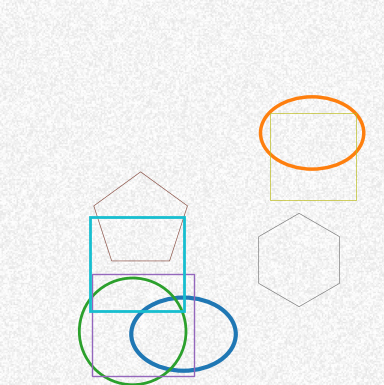[{"shape": "oval", "thickness": 3, "radius": 0.68, "center": [0.477, 0.132]}, {"shape": "oval", "thickness": 2.5, "radius": 0.67, "center": [0.811, 0.655]}, {"shape": "circle", "thickness": 2, "radius": 0.69, "center": [0.345, 0.139]}, {"shape": "square", "thickness": 1, "radius": 0.66, "center": [0.372, 0.157]}, {"shape": "pentagon", "thickness": 0.5, "radius": 0.64, "center": [0.365, 0.426]}, {"shape": "hexagon", "thickness": 0.5, "radius": 0.61, "center": [0.777, 0.325]}, {"shape": "square", "thickness": 0.5, "radius": 0.56, "center": [0.813, 0.594]}, {"shape": "square", "thickness": 2, "radius": 0.61, "center": [0.357, 0.315]}]